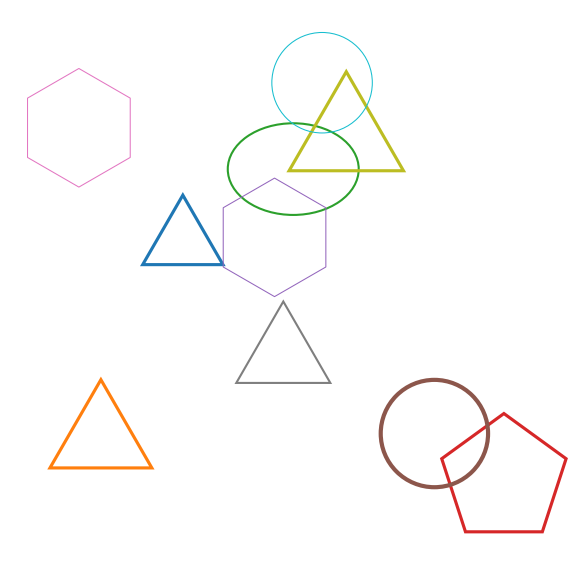[{"shape": "triangle", "thickness": 1.5, "radius": 0.4, "center": [0.317, 0.581]}, {"shape": "triangle", "thickness": 1.5, "radius": 0.51, "center": [0.175, 0.24]}, {"shape": "oval", "thickness": 1, "radius": 0.57, "center": [0.508, 0.706]}, {"shape": "pentagon", "thickness": 1.5, "radius": 0.57, "center": [0.873, 0.17]}, {"shape": "hexagon", "thickness": 0.5, "radius": 0.51, "center": [0.475, 0.588]}, {"shape": "circle", "thickness": 2, "radius": 0.46, "center": [0.752, 0.248]}, {"shape": "hexagon", "thickness": 0.5, "radius": 0.51, "center": [0.137, 0.778]}, {"shape": "triangle", "thickness": 1, "radius": 0.47, "center": [0.491, 0.383]}, {"shape": "triangle", "thickness": 1.5, "radius": 0.57, "center": [0.6, 0.761]}, {"shape": "circle", "thickness": 0.5, "radius": 0.43, "center": [0.558, 0.856]}]